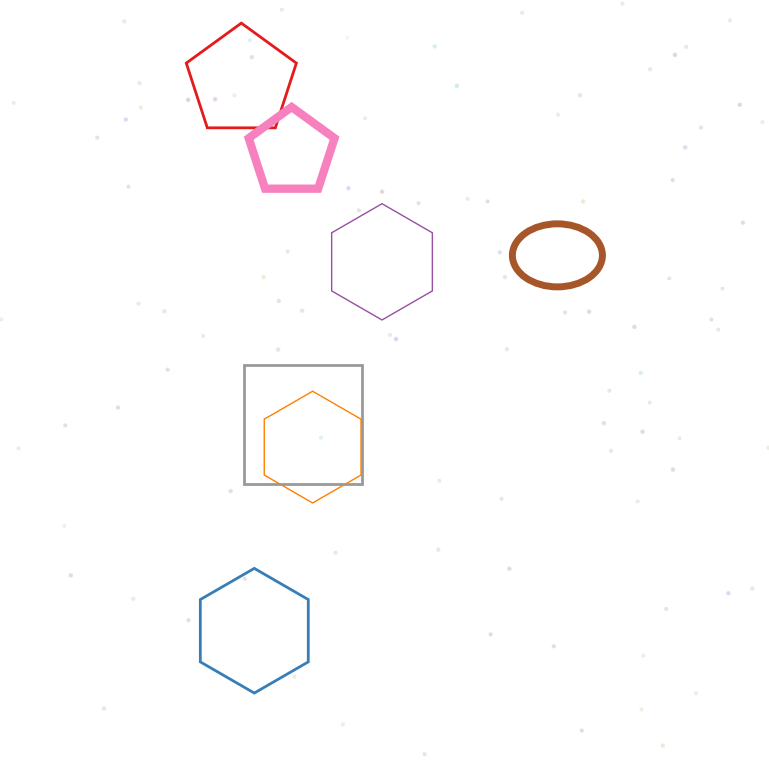[{"shape": "pentagon", "thickness": 1, "radius": 0.38, "center": [0.313, 0.895]}, {"shape": "hexagon", "thickness": 1, "radius": 0.4, "center": [0.33, 0.181]}, {"shape": "hexagon", "thickness": 0.5, "radius": 0.38, "center": [0.496, 0.66]}, {"shape": "hexagon", "thickness": 0.5, "radius": 0.36, "center": [0.406, 0.419]}, {"shape": "oval", "thickness": 2.5, "radius": 0.29, "center": [0.724, 0.668]}, {"shape": "pentagon", "thickness": 3, "radius": 0.29, "center": [0.379, 0.802]}, {"shape": "square", "thickness": 1, "radius": 0.39, "center": [0.394, 0.449]}]